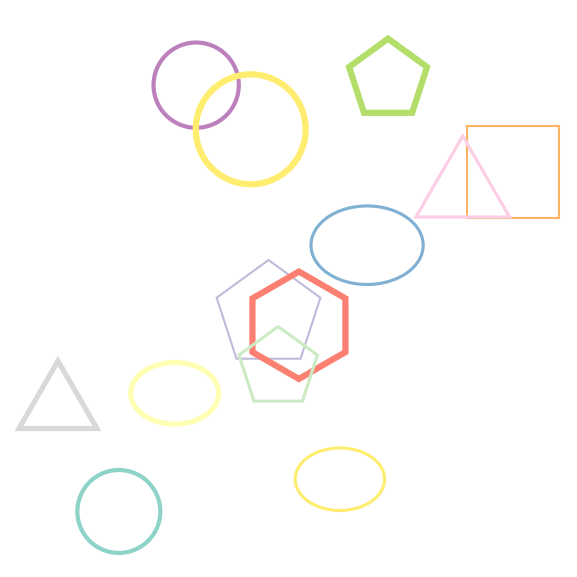[{"shape": "circle", "thickness": 2, "radius": 0.36, "center": [0.206, 0.113]}, {"shape": "oval", "thickness": 2.5, "radius": 0.38, "center": [0.302, 0.318]}, {"shape": "pentagon", "thickness": 1, "radius": 0.47, "center": [0.465, 0.454]}, {"shape": "hexagon", "thickness": 3, "radius": 0.46, "center": [0.518, 0.436]}, {"shape": "oval", "thickness": 1.5, "radius": 0.49, "center": [0.636, 0.575]}, {"shape": "square", "thickness": 1, "radius": 0.4, "center": [0.888, 0.701]}, {"shape": "pentagon", "thickness": 3, "radius": 0.35, "center": [0.672, 0.861]}, {"shape": "triangle", "thickness": 1.5, "radius": 0.47, "center": [0.801, 0.67]}, {"shape": "triangle", "thickness": 2.5, "radius": 0.39, "center": [0.1, 0.296]}, {"shape": "circle", "thickness": 2, "radius": 0.37, "center": [0.34, 0.852]}, {"shape": "pentagon", "thickness": 1.5, "radius": 0.36, "center": [0.482, 0.362]}, {"shape": "circle", "thickness": 3, "radius": 0.48, "center": [0.434, 0.775]}, {"shape": "oval", "thickness": 1.5, "radius": 0.39, "center": [0.589, 0.169]}]